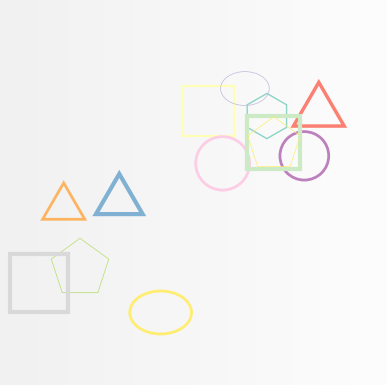[{"shape": "hexagon", "thickness": 1, "radius": 0.29, "center": [0.689, 0.699]}, {"shape": "square", "thickness": 1.5, "radius": 0.33, "center": [0.538, 0.711]}, {"shape": "oval", "thickness": 0.5, "radius": 0.31, "center": [0.632, 0.77]}, {"shape": "triangle", "thickness": 2.5, "radius": 0.38, "center": [0.823, 0.71]}, {"shape": "triangle", "thickness": 3, "radius": 0.35, "center": [0.308, 0.479]}, {"shape": "triangle", "thickness": 2, "radius": 0.31, "center": [0.164, 0.462]}, {"shape": "pentagon", "thickness": 0.5, "radius": 0.39, "center": [0.207, 0.303]}, {"shape": "circle", "thickness": 2, "radius": 0.35, "center": [0.575, 0.576]}, {"shape": "square", "thickness": 3, "radius": 0.37, "center": [0.101, 0.265]}, {"shape": "circle", "thickness": 2, "radius": 0.31, "center": [0.785, 0.595]}, {"shape": "square", "thickness": 3, "radius": 0.35, "center": [0.706, 0.629]}, {"shape": "pentagon", "thickness": 0.5, "radius": 0.36, "center": [0.707, 0.625]}, {"shape": "oval", "thickness": 2, "radius": 0.4, "center": [0.415, 0.188]}]